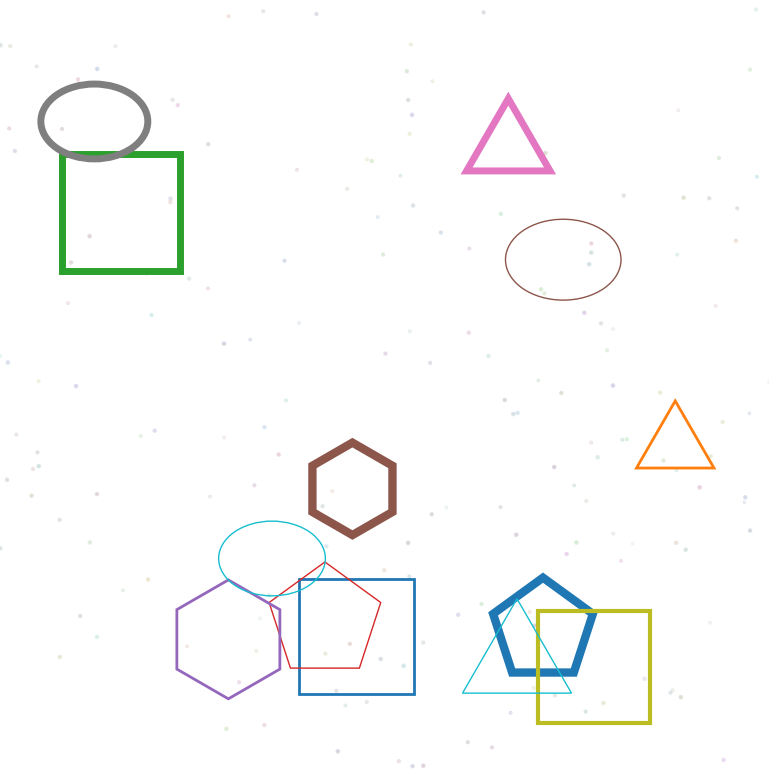[{"shape": "pentagon", "thickness": 3, "radius": 0.34, "center": [0.705, 0.182]}, {"shape": "square", "thickness": 1, "radius": 0.37, "center": [0.463, 0.173]}, {"shape": "triangle", "thickness": 1, "radius": 0.29, "center": [0.877, 0.421]}, {"shape": "square", "thickness": 2.5, "radius": 0.38, "center": [0.157, 0.724]}, {"shape": "pentagon", "thickness": 0.5, "radius": 0.38, "center": [0.422, 0.194]}, {"shape": "hexagon", "thickness": 1, "radius": 0.39, "center": [0.297, 0.17]}, {"shape": "oval", "thickness": 0.5, "radius": 0.38, "center": [0.731, 0.663]}, {"shape": "hexagon", "thickness": 3, "radius": 0.3, "center": [0.458, 0.365]}, {"shape": "triangle", "thickness": 2.5, "radius": 0.31, "center": [0.66, 0.809]}, {"shape": "oval", "thickness": 2.5, "radius": 0.35, "center": [0.123, 0.842]}, {"shape": "square", "thickness": 1.5, "radius": 0.36, "center": [0.772, 0.133]}, {"shape": "oval", "thickness": 0.5, "radius": 0.35, "center": [0.353, 0.275]}, {"shape": "triangle", "thickness": 0.5, "radius": 0.41, "center": [0.671, 0.141]}]